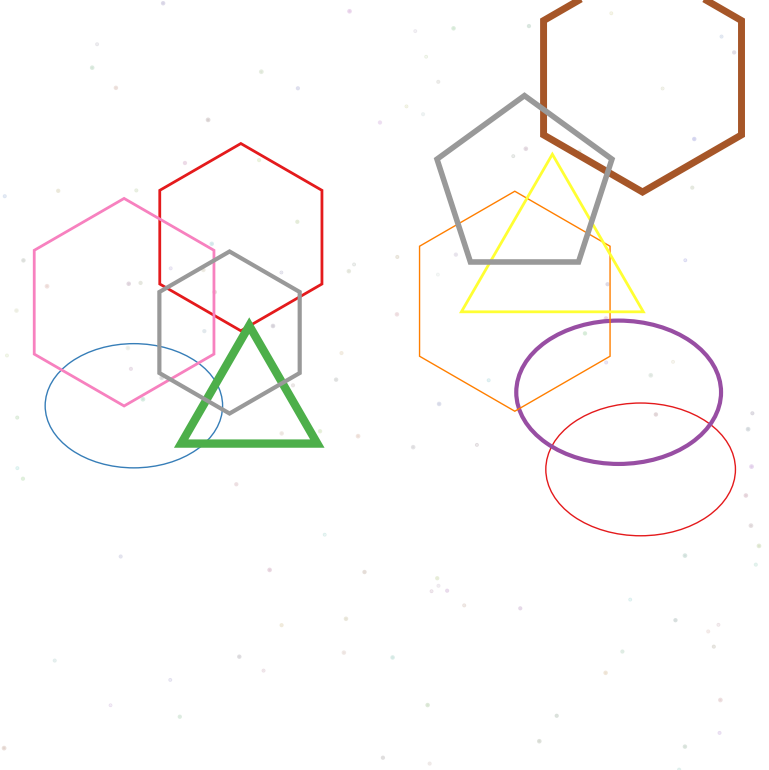[{"shape": "hexagon", "thickness": 1, "radius": 0.61, "center": [0.313, 0.692]}, {"shape": "oval", "thickness": 0.5, "radius": 0.62, "center": [0.832, 0.39]}, {"shape": "oval", "thickness": 0.5, "radius": 0.58, "center": [0.174, 0.473]}, {"shape": "triangle", "thickness": 3, "radius": 0.51, "center": [0.324, 0.475]}, {"shape": "oval", "thickness": 1.5, "radius": 0.66, "center": [0.803, 0.491]}, {"shape": "hexagon", "thickness": 0.5, "radius": 0.71, "center": [0.669, 0.609]}, {"shape": "triangle", "thickness": 1, "radius": 0.68, "center": [0.717, 0.663]}, {"shape": "hexagon", "thickness": 2.5, "radius": 0.74, "center": [0.834, 0.899]}, {"shape": "hexagon", "thickness": 1, "radius": 0.67, "center": [0.161, 0.608]}, {"shape": "hexagon", "thickness": 1.5, "radius": 0.53, "center": [0.298, 0.568]}, {"shape": "pentagon", "thickness": 2, "radius": 0.6, "center": [0.681, 0.756]}]